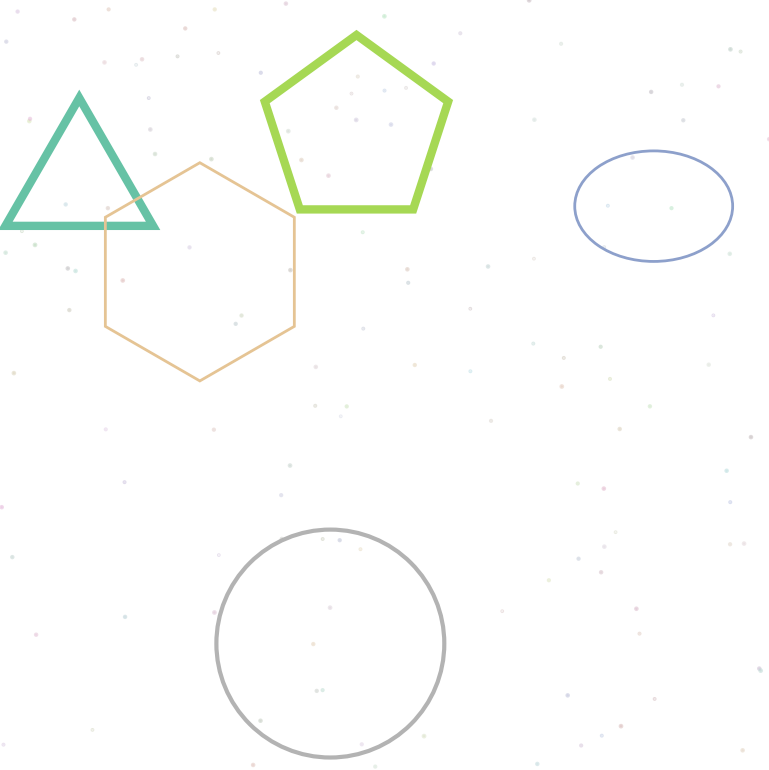[{"shape": "triangle", "thickness": 3, "radius": 0.55, "center": [0.103, 0.762]}, {"shape": "oval", "thickness": 1, "radius": 0.51, "center": [0.849, 0.732]}, {"shape": "pentagon", "thickness": 3, "radius": 0.63, "center": [0.463, 0.829]}, {"shape": "hexagon", "thickness": 1, "radius": 0.71, "center": [0.26, 0.647]}, {"shape": "circle", "thickness": 1.5, "radius": 0.74, "center": [0.429, 0.164]}]